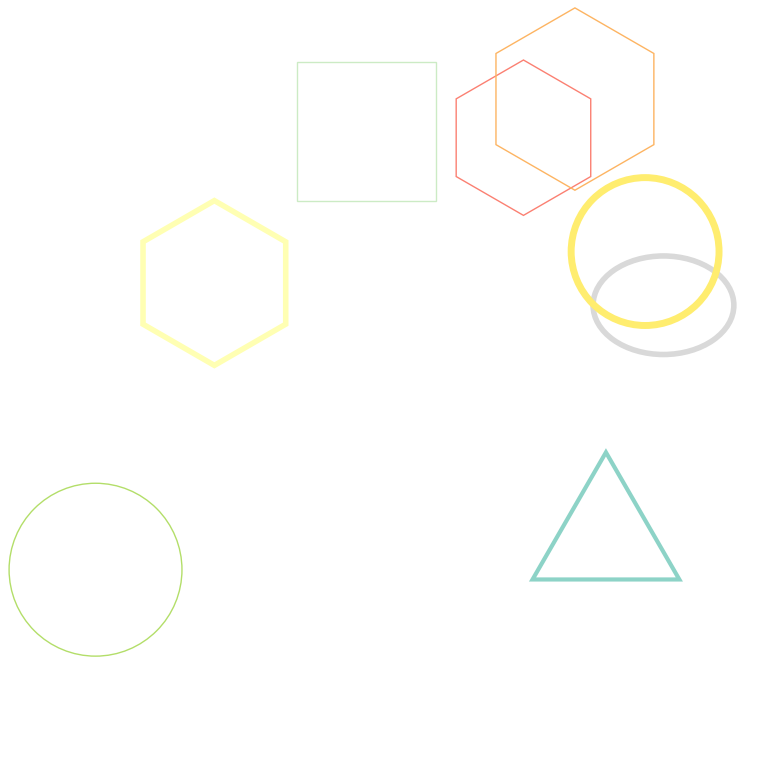[{"shape": "triangle", "thickness": 1.5, "radius": 0.55, "center": [0.787, 0.302]}, {"shape": "hexagon", "thickness": 2, "radius": 0.53, "center": [0.278, 0.632]}, {"shape": "hexagon", "thickness": 0.5, "radius": 0.5, "center": [0.68, 0.821]}, {"shape": "hexagon", "thickness": 0.5, "radius": 0.59, "center": [0.747, 0.871]}, {"shape": "circle", "thickness": 0.5, "radius": 0.56, "center": [0.124, 0.26]}, {"shape": "oval", "thickness": 2, "radius": 0.46, "center": [0.862, 0.604]}, {"shape": "square", "thickness": 0.5, "radius": 0.45, "center": [0.476, 0.829]}, {"shape": "circle", "thickness": 2.5, "radius": 0.48, "center": [0.838, 0.673]}]